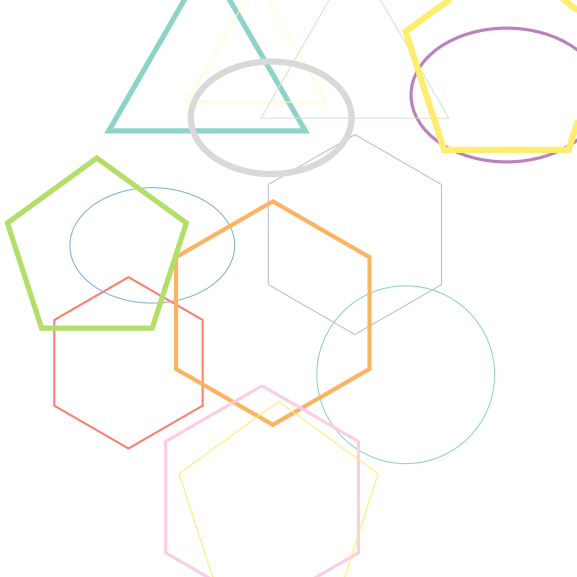[{"shape": "circle", "thickness": 0.5, "radius": 0.77, "center": [0.703, 0.35]}, {"shape": "triangle", "thickness": 2.5, "radius": 0.98, "center": [0.358, 0.871]}, {"shape": "triangle", "thickness": 0.5, "radius": 0.7, "center": [0.444, 0.893]}, {"shape": "hexagon", "thickness": 0.5, "radius": 0.87, "center": [0.615, 0.593]}, {"shape": "hexagon", "thickness": 1, "radius": 0.74, "center": [0.222, 0.371]}, {"shape": "oval", "thickness": 0.5, "radius": 0.71, "center": [0.264, 0.574]}, {"shape": "hexagon", "thickness": 2, "radius": 0.97, "center": [0.472, 0.457]}, {"shape": "pentagon", "thickness": 2.5, "radius": 0.81, "center": [0.168, 0.563]}, {"shape": "hexagon", "thickness": 1.5, "radius": 0.96, "center": [0.454, 0.138]}, {"shape": "oval", "thickness": 3, "radius": 0.7, "center": [0.47, 0.795]}, {"shape": "oval", "thickness": 1.5, "radius": 0.83, "center": [0.877, 0.835]}, {"shape": "triangle", "thickness": 0.5, "radius": 0.94, "center": [0.615, 0.888]}, {"shape": "pentagon", "thickness": 0.5, "radius": 0.91, "center": [0.482, 0.123]}, {"shape": "pentagon", "thickness": 3, "radius": 0.92, "center": [0.877, 0.888]}]